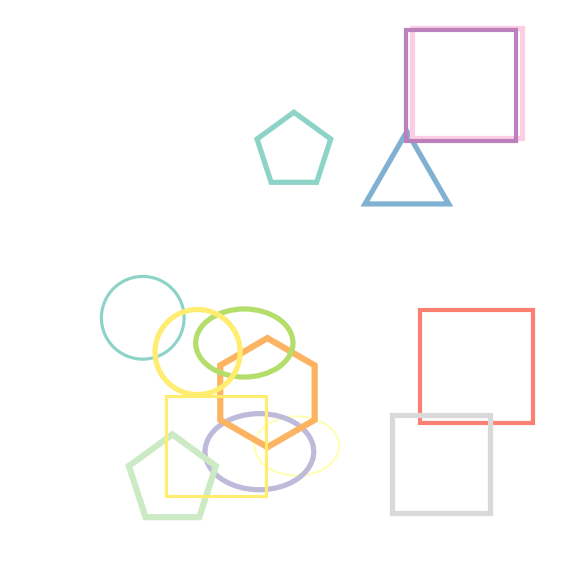[{"shape": "pentagon", "thickness": 2.5, "radius": 0.34, "center": [0.509, 0.738]}, {"shape": "circle", "thickness": 1.5, "radius": 0.36, "center": [0.247, 0.449]}, {"shape": "oval", "thickness": 1, "radius": 0.37, "center": [0.514, 0.227]}, {"shape": "oval", "thickness": 2.5, "radius": 0.47, "center": [0.449, 0.217]}, {"shape": "square", "thickness": 2, "radius": 0.49, "center": [0.825, 0.365]}, {"shape": "triangle", "thickness": 2.5, "radius": 0.42, "center": [0.705, 0.688]}, {"shape": "hexagon", "thickness": 3, "radius": 0.47, "center": [0.463, 0.319]}, {"shape": "oval", "thickness": 2.5, "radius": 0.42, "center": [0.423, 0.405]}, {"shape": "square", "thickness": 2.5, "radius": 0.48, "center": [0.808, 0.856]}, {"shape": "square", "thickness": 2.5, "radius": 0.42, "center": [0.764, 0.195]}, {"shape": "square", "thickness": 2, "radius": 0.48, "center": [0.798, 0.851]}, {"shape": "pentagon", "thickness": 3, "radius": 0.4, "center": [0.299, 0.168]}, {"shape": "circle", "thickness": 2.5, "radius": 0.37, "center": [0.342, 0.39]}, {"shape": "square", "thickness": 1.5, "radius": 0.43, "center": [0.374, 0.227]}]